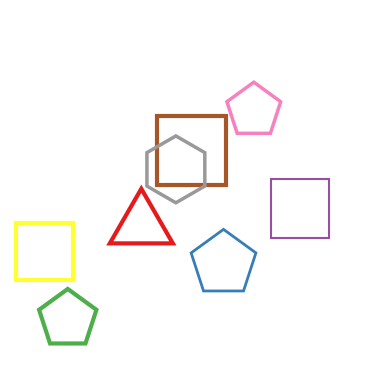[{"shape": "triangle", "thickness": 3, "radius": 0.47, "center": [0.367, 0.415]}, {"shape": "pentagon", "thickness": 2, "radius": 0.44, "center": [0.581, 0.316]}, {"shape": "pentagon", "thickness": 3, "radius": 0.39, "center": [0.176, 0.171]}, {"shape": "square", "thickness": 1.5, "radius": 0.38, "center": [0.779, 0.459]}, {"shape": "square", "thickness": 3, "radius": 0.37, "center": [0.116, 0.346]}, {"shape": "square", "thickness": 3, "radius": 0.45, "center": [0.496, 0.608]}, {"shape": "pentagon", "thickness": 2.5, "radius": 0.37, "center": [0.659, 0.713]}, {"shape": "hexagon", "thickness": 2.5, "radius": 0.43, "center": [0.457, 0.56]}]